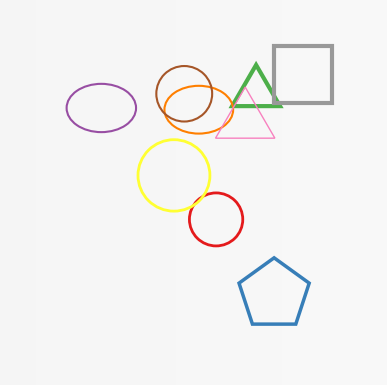[{"shape": "circle", "thickness": 2, "radius": 0.34, "center": [0.558, 0.43]}, {"shape": "pentagon", "thickness": 2.5, "radius": 0.48, "center": [0.707, 0.235]}, {"shape": "triangle", "thickness": 3, "radius": 0.36, "center": [0.661, 0.76]}, {"shape": "oval", "thickness": 1.5, "radius": 0.45, "center": [0.262, 0.72]}, {"shape": "oval", "thickness": 1.5, "radius": 0.44, "center": [0.513, 0.715]}, {"shape": "circle", "thickness": 2, "radius": 0.46, "center": [0.449, 0.544]}, {"shape": "circle", "thickness": 1.5, "radius": 0.36, "center": [0.475, 0.756]}, {"shape": "triangle", "thickness": 1, "radius": 0.44, "center": [0.633, 0.685]}, {"shape": "square", "thickness": 3, "radius": 0.37, "center": [0.782, 0.806]}]